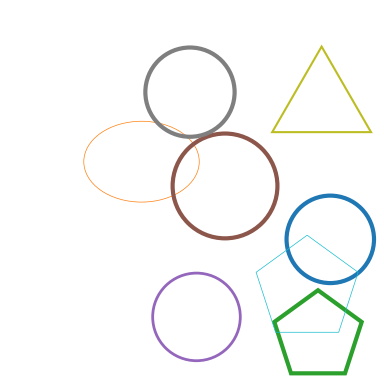[{"shape": "circle", "thickness": 3, "radius": 0.57, "center": [0.858, 0.378]}, {"shape": "oval", "thickness": 0.5, "radius": 0.75, "center": [0.368, 0.58]}, {"shape": "pentagon", "thickness": 3, "radius": 0.6, "center": [0.826, 0.127]}, {"shape": "circle", "thickness": 2, "radius": 0.57, "center": [0.51, 0.177]}, {"shape": "circle", "thickness": 3, "radius": 0.68, "center": [0.584, 0.517]}, {"shape": "circle", "thickness": 3, "radius": 0.58, "center": [0.493, 0.761]}, {"shape": "triangle", "thickness": 1.5, "radius": 0.74, "center": [0.835, 0.731]}, {"shape": "pentagon", "thickness": 0.5, "radius": 0.7, "center": [0.798, 0.25]}]